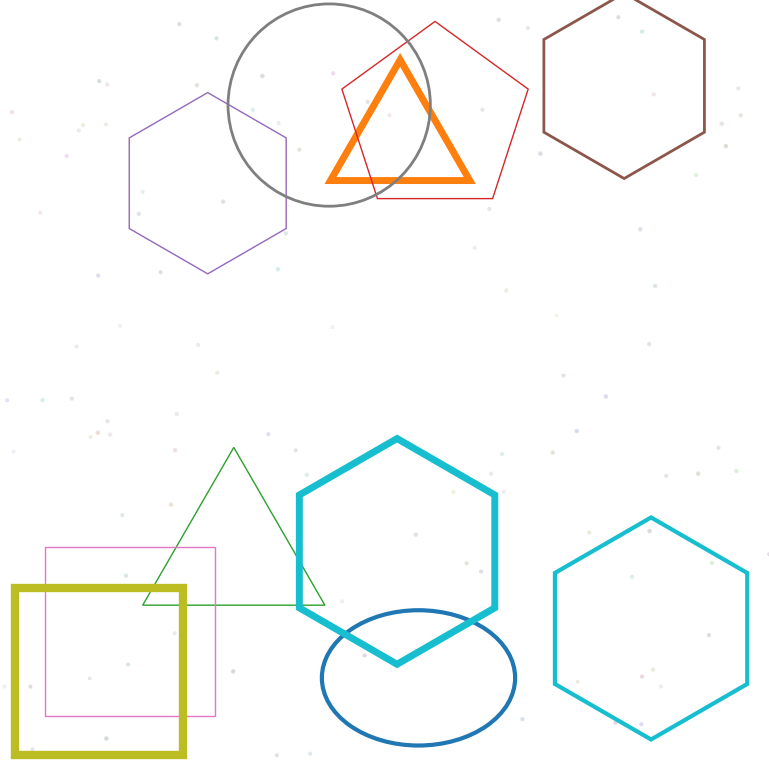[{"shape": "oval", "thickness": 1.5, "radius": 0.63, "center": [0.544, 0.12]}, {"shape": "triangle", "thickness": 2.5, "radius": 0.52, "center": [0.52, 0.818]}, {"shape": "triangle", "thickness": 0.5, "radius": 0.68, "center": [0.304, 0.282]}, {"shape": "pentagon", "thickness": 0.5, "radius": 0.64, "center": [0.565, 0.845]}, {"shape": "hexagon", "thickness": 0.5, "radius": 0.59, "center": [0.27, 0.762]}, {"shape": "hexagon", "thickness": 1, "radius": 0.6, "center": [0.811, 0.889]}, {"shape": "square", "thickness": 0.5, "radius": 0.55, "center": [0.169, 0.179]}, {"shape": "circle", "thickness": 1, "radius": 0.66, "center": [0.428, 0.864]}, {"shape": "square", "thickness": 3, "radius": 0.54, "center": [0.128, 0.128]}, {"shape": "hexagon", "thickness": 1.5, "radius": 0.72, "center": [0.846, 0.184]}, {"shape": "hexagon", "thickness": 2.5, "radius": 0.73, "center": [0.516, 0.284]}]